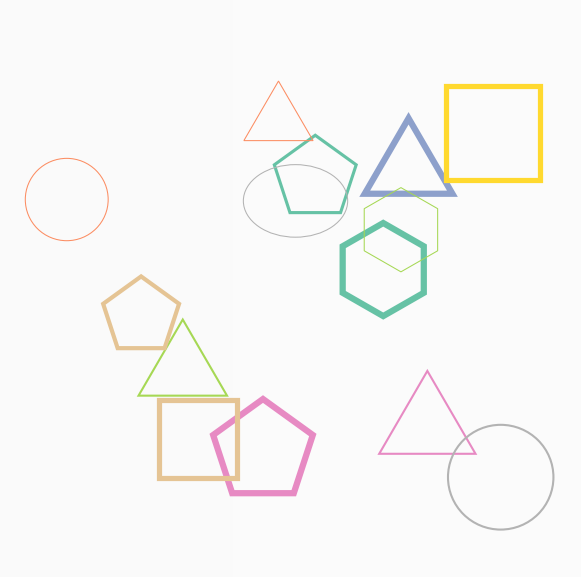[{"shape": "pentagon", "thickness": 1.5, "radius": 0.37, "center": [0.542, 0.691]}, {"shape": "hexagon", "thickness": 3, "radius": 0.4, "center": [0.659, 0.532]}, {"shape": "circle", "thickness": 0.5, "radius": 0.36, "center": [0.115, 0.654]}, {"shape": "triangle", "thickness": 0.5, "radius": 0.34, "center": [0.479, 0.79]}, {"shape": "triangle", "thickness": 3, "radius": 0.44, "center": [0.703, 0.707]}, {"shape": "pentagon", "thickness": 3, "radius": 0.45, "center": [0.452, 0.218]}, {"shape": "triangle", "thickness": 1, "radius": 0.48, "center": [0.735, 0.261]}, {"shape": "triangle", "thickness": 1, "radius": 0.44, "center": [0.314, 0.358]}, {"shape": "hexagon", "thickness": 0.5, "radius": 0.36, "center": [0.69, 0.601]}, {"shape": "square", "thickness": 2.5, "radius": 0.4, "center": [0.848, 0.769]}, {"shape": "square", "thickness": 2.5, "radius": 0.34, "center": [0.341, 0.239]}, {"shape": "pentagon", "thickness": 2, "radius": 0.34, "center": [0.243, 0.452]}, {"shape": "circle", "thickness": 1, "radius": 0.45, "center": [0.861, 0.173]}, {"shape": "oval", "thickness": 0.5, "radius": 0.45, "center": [0.508, 0.651]}]